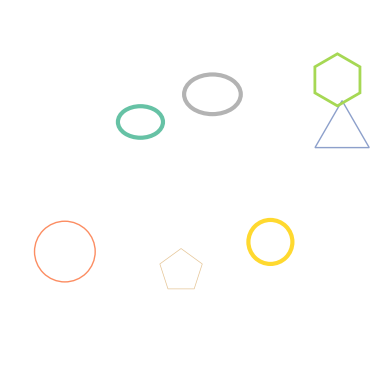[{"shape": "oval", "thickness": 3, "radius": 0.29, "center": [0.365, 0.683]}, {"shape": "circle", "thickness": 1, "radius": 0.39, "center": [0.168, 0.347]}, {"shape": "triangle", "thickness": 1, "radius": 0.41, "center": [0.889, 0.657]}, {"shape": "hexagon", "thickness": 2, "radius": 0.34, "center": [0.876, 0.793]}, {"shape": "circle", "thickness": 3, "radius": 0.29, "center": [0.702, 0.372]}, {"shape": "pentagon", "thickness": 0.5, "radius": 0.29, "center": [0.47, 0.297]}, {"shape": "oval", "thickness": 3, "radius": 0.37, "center": [0.552, 0.755]}]